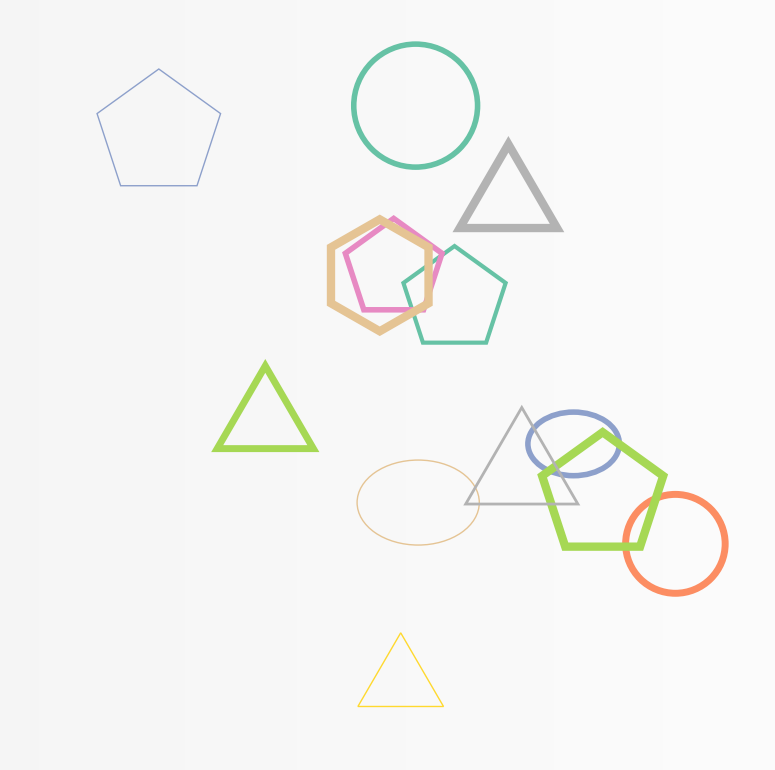[{"shape": "circle", "thickness": 2, "radius": 0.4, "center": [0.536, 0.863]}, {"shape": "pentagon", "thickness": 1.5, "radius": 0.35, "center": [0.586, 0.611]}, {"shape": "circle", "thickness": 2.5, "radius": 0.32, "center": [0.871, 0.294]}, {"shape": "oval", "thickness": 2, "radius": 0.3, "center": [0.74, 0.424]}, {"shape": "pentagon", "thickness": 0.5, "radius": 0.42, "center": [0.205, 0.827]}, {"shape": "pentagon", "thickness": 2, "radius": 0.33, "center": [0.508, 0.651]}, {"shape": "triangle", "thickness": 2.5, "radius": 0.36, "center": [0.342, 0.453]}, {"shape": "pentagon", "thickness": 3, "radius": 0.41, "center": [0.778, 0.357]}, {"shape": "triangle", "thickness": 0.5, "radius": 0.32, "center": [0.517, 0.114]}, {"shape": "oval", "thickness": 0.5, "radius": 0.39, "center": [0.54, 0.347]}, {"shape": "hexagon", "thickness": 3, "radius": 0.36, "center": [0.49, 0.642]}, {"shape": "triangle", "thickness": 3, "radius": 0.36, "center": [0.656, 0.74]}, {"shape": "triangle", "thickness": 1, "radius": 0.42, "center": [0.673, 0.387]}]